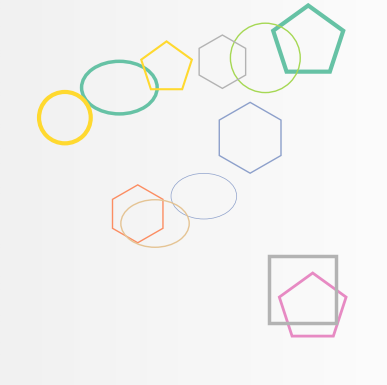[{"shape": "oval", "thickness": 2.5, "radius": 0.49, "center": [0.308, 0.772]}, {"shape": "pentagon", "thickness": 3, "radius": 0.48, "center": [0.795, 0.891]}, {"shape": "hexagon", "thickness": 1, "radius": 0.38, "center": [0.355, 0.445]}, {"shape": "oval", "thickness": 0.5, "radius": 0.42, "center": [0.526, 0.49]}, {"shape": "hexagon", "thickness": 1, "radius": 0.46, "center": [0.646, 0.642]}, {"shape": "pentagon", "thickness": 2, "radius": 0.45, "center": [0.807, 0.2]}, {"shape": "circle", "thickness": 1, "radius": 0.45, "center": [0.685, 0.85]}, {"shape": "pentagon", "thickness": 1.5, "radius": 0.34, "center": [0.43, 0.824]}, {"shape": "circle", "thickness": 3, "radius": 0.33, "center": [0.167, 0.694]}, {"shape": "oval", "thickness": 1, "radius": 0.44, "center": [0.4, 0.419]}, {"shape": "hexagon", "thickness": 1, "radius": 0.35, "center": [0.574, 0.84]}, {"shape": "square", "thickness": 2.5, "radius": 0.43, "center": [0.781, 0.248]}]